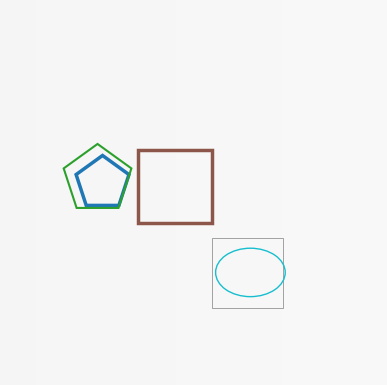[{"shape": "pentagon", "thickness": 2.5, "radius": 0.36, "center": [0.265, 0.524]}, {"shape": "pentagon", "thickness": 1.5, "radius": 0.46, "center": [0.252, 0.534]}, {"shape": "square", "thickness": 2.5, "radius": 0.47, "center": [0.452, 0.516]}, {"shape": "square", "thickness": 0.5, "radius": 0.46, "center": [0.637, 0.291]}, {"shape": "oval", "thickness": 1, "radius": 0.45, "center": [0.646, 0.292]}]